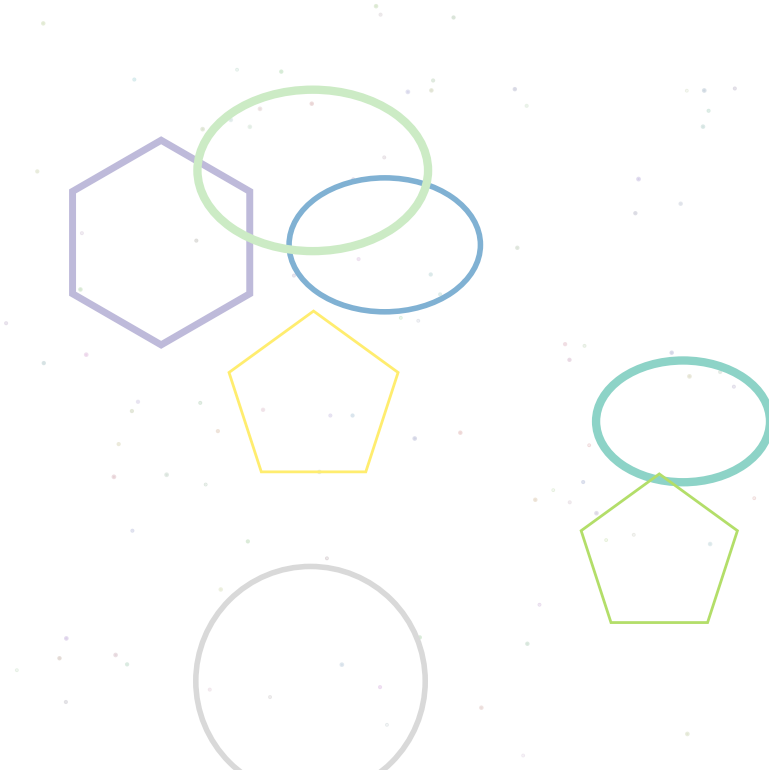[{"shape": "oval", "thickness": 3, "radius": 0.56, "center": [0.887, 0.453]}, {"shape": "hexagon", "thickness": 2.5, "radius": 0.66, "center": [0.209, 0.685]}, {"shape": "oval", "thickness": 2, "radius": 0.62, "center": [0.5, 0.682]}, {"shape": "pentagon", "thickness": 1, "radius": 0.53, "center": [0.856, 0.278]}, {"shape": "circle", "thickness": 2, "radius": 0.74, "center": [0.403, 0.115]}, {"shape": "oval", "thickness": 3, "radius": 0.75, "center": [0.406, 0.779]}, {"shape": "pentagon", "thickness": 1, "radius": 0.58, "center": [0.407, 0.481]}]